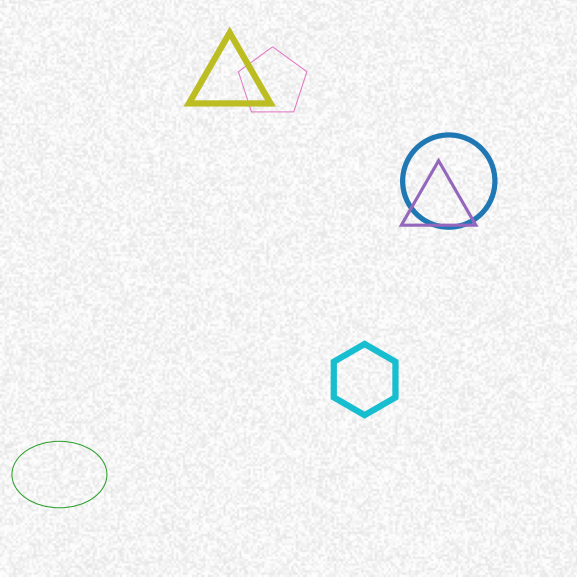[{"shape": "circle", "thickness": 2.5, "radius": 0.4, "center": [0.777, 0.686]}, {"shape": "oval", "thickness": 0.5, "radius": 0.41, "center": [0.103, 0.177]}, {"shape": "triangle", "thickness": 1.5, "radius": 0.37, "center": [0.759, 0.646]}, {"shape": "pentagon", "thickness": 0.5, "radius": 0.31, "center": [0.472, 0.856]}, {"shape": "triangle", "thickness": 3, "radius": 0.41, "center": [0.398, 0.861]}, {"shape": "hexagon", "thickness": 3, "radius": 0.31, "center": [0.631, 0.342]}]